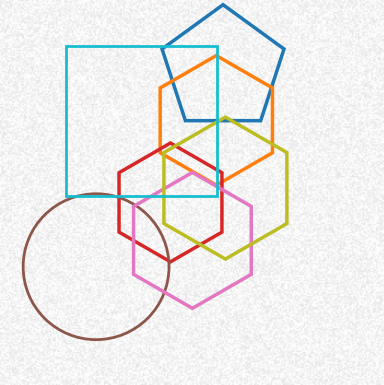[{"shape": "pentagon", "thickness": 2.5, "radius": 0.83, "center": [0.579, 0.821]}, {"shape": "hexagon", "thickness": 2.5, "radius": 0.84, "center": [0.562, 0.687]}, {"shape": "hexagon", "thickness": 2.5, "radius": 0.77, "center": [0.443, 0.474]}, {"shape": "circle", "thickness": 2, "radius": 0.95, "center": [0.25, 0.307]}, {"shape": "hexagon", "thickness": 2.5, "radius": 0.88, "center": [0.5, 0.376]}, {"shape": "hexagon", "thickness": 2.5, "radius": 0.92, "center": [0.585, 0.512]}, {"shape": "square", "thickness": 2, "radius": 0.98, "center": [0.367, 0.686]}]